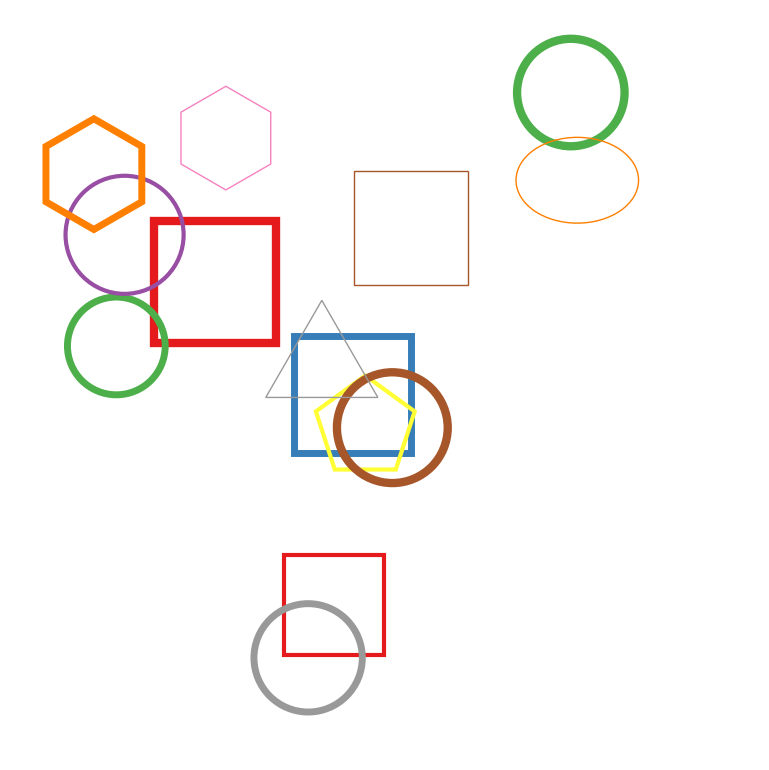[{"shape": "square", "thickness": 1.5, "radius": 0.32, "center": [0.434, 0.214]}, {"shape": "square", "thickness": 3, "radius": 0.4, "center": [0.279, 0.634]}, {"shape": "square", "thickness": 2.5, "radius": 0.38, "center": [0.457, 0.488]}, {"shape": "circle", "thickness": 2.5, "radius": 0.32, "center": [0.151, 0.551]}, {"shape": "circle", "thickness": 3, "radius": 0.35, "center": [0.741, 0.88]}, {"shape": "circle", "thickness": 1.5, "radius": 0.38, "center": [0.162, 0.695]}, {"shape": "hexagon", "thickness": 2.5, "radius": 0.36, "center": [0.122, 0.774]}, {"shape": "oval", "thickness": 0.5, "radius": 0.4, "center": [0.75, 0.766]}, {"shape": "pentagon", "thickness": 1.5, "radius": 0.34, "center": [0.474, 0.445]}, {"shape": "square", "thickness": 0.5, "radius": 0.37, "center": [0.534, 0.704]}, {"shape": "circle", "thickness": 3, "radius": 0.36, "center": [0.51, 0.445]}, {"shape": "hexagon", "thickness": 0.5, "radius": 0.34, "center": [0.293, 0.821]}, {"shape": "circle", "thickness": 2.5, "radius": 0.35, "center": [0.4, 0.146]}, {"shape": "triangle", "thickness": 0.5, "radius": 0.42, "center": [0.418, 0.526]}]